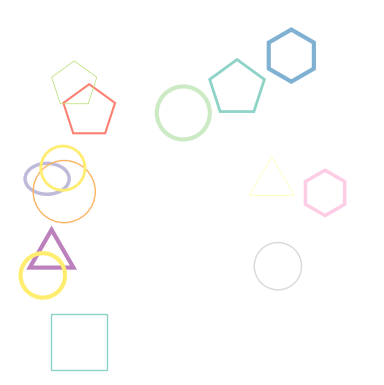[{"shape": "square", "thickness": 1, "radius": 0.37, "center": [0.205, 0.112]}, {"shape": "pentagon", "thickness": 2, "radius": 0.37, "center": [0.616, 0.771]}, {"shape": "triangle", "thickness": 0.5, "radius": 0.34, "center": [0.706, 0.526]}, {"shape": "oval", "thickness": 2.5, "radius": 0.29, "center": [0.122, 0.536]}, {"shape": "pentagon", "thickness": 1.5, "radius": 0.35, "center": [0.232, 0.711]}, {"shape": "hexagon", "thickness": 3, "radius": 0.34, "center": [0.757, 0.856]}, {"shape": "circle", "thickness": 1, "radius": 0.4, "center": [0.167, 0.502]}, {"shape": "pentagon", "thickness": 0.5, "radius": 0.31, "center": [0.193, 0.78]}, {"shape": "hexagon", "thickness": 2.5, "radius": 0.29, "center": [0.844, 0.499]}, {"shape": "circle", "thickness": 1, "radius": 0.31, "center": [0.722, 0.309]}, {"shape": "triangle", "thickness": 3, "radius": 0.33, "center": [0.134, 0.338]}, {"shape": "circle", "thickness": 3, "radius": 0.34, "center": [0.476, 0.707]}, {"shape": "circle", "thickness": 3, "radius": 0.29, "center": [0.111, 0.285]}, {"shape": "circle", "thickness": 2, "radius": 0.29, "center": [0.163, 0.563]}]